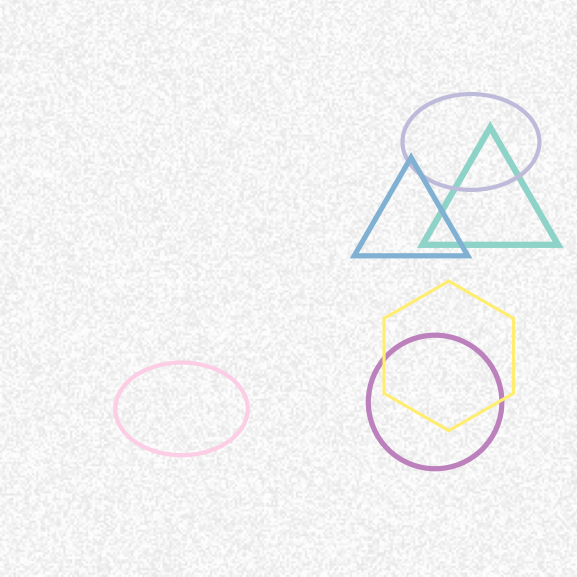[{"shape": "triangle", "thickness": 3, "radius": 0.68, "center": [0.849, 0.643]}, {"shape": "oval", "thickness": 2, "radius": 0.59, "center": [0.816, 0.753]}, {"shape": "triangle", "thickness": 2.5, "radius": 0.57, "center": [0.712, 0.613]}, {"shape": "oval", "thickness": 2, "radius": 0.57, "center": [0.314, 0.291]}, {"shape": "circle", "thickness": 2.5, "radius": 0.58, "center": [0.753, 0.303]}, {"shape": "hexagon", "thickness": 1.5, "radius": 0.65, "center": [0.777, 0.383]}]